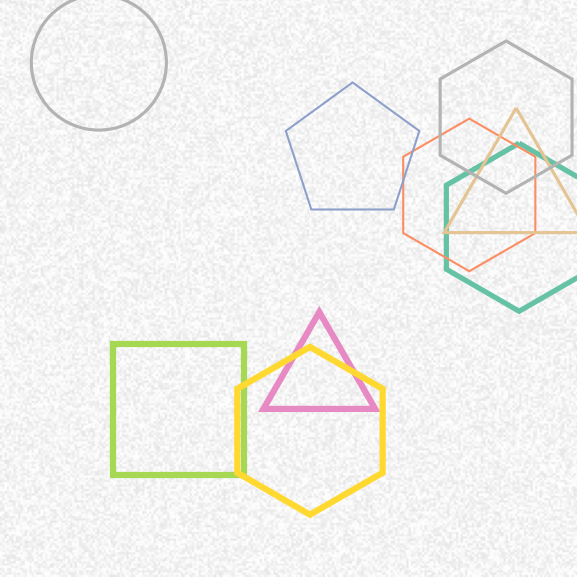[{"shape": "hexagon", "thickness": 2.5, "radius": 0.73, "center": [0.899, 0.606]}, {"shape": "hexagon", "thickness": 1, "radius": 0.66, "center": [0.813, 0.662]}, {"shape": "pentagon", "thickness": 1, "radius": 0.61, "center": [0.611, 0.735]}, {"shape": "triangle", "thickness": 3, "radius": 0.56, "center": [0.553, 0.347]}, {"shape": "square", "thickness": 3, "radius": 0.57, "center": [0.308, 0.291]}, {"shape": "hexagon", "thickness": 3, "radius": 0.73, "center": [0.537, 0.253]}, {"shape": "triangle", "thickness": 1.5, "radius": 0.72, "center": [0.894, 0.668]}, {"shape": "hexagon", "thickness": 1.5, "radius": 0.66, "center": [0.876, 0.796]}, {"shape": "circle", "thickness": 1.5, "radius": 0.58, "center": [0.171, 0.891]}]